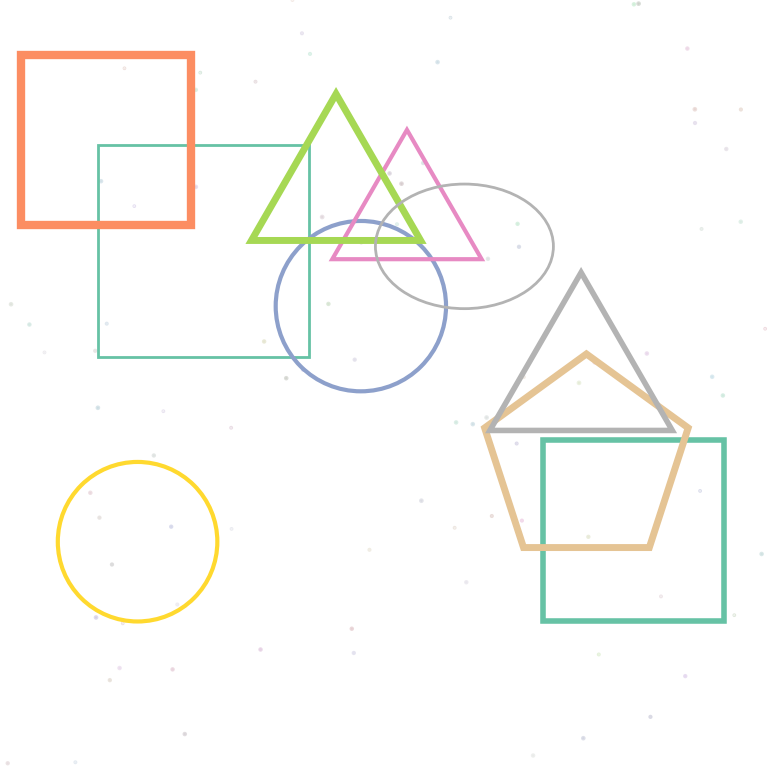[{"shape": "square", "thickness": 2, "radius": 0.59, "center": [0.823, 0.311]}, {"shape": "square", "thickness": 1, "radius": 0.69, "center": [0.264, 0.674]}, {"shape": "square", "thickness": 3, "radius": 0.55, "center": [0.138, 0.819]}, {"shape": "circle", "thickness": 1.5, "radius": 0.55, "center": [0.469, 0.602]}, {"shape": "triangle", "thickness": 1.5, "radius": 0.56, "center": [0.529, 0.719]}, {"shape": "triangle", "thickness": 2.5, "radius": 0.63, "center": [0.436, 0.751]}, {"shape": "circle", "thickness": 1.5, "radius": 0.52, "center": [0.179, 0.296]}, {"shape": "pentagon", "thickness": 2.5, "radius": 0.69, "center": [0.762, 0.401]}, {"shape": "triangle", "thickness": 2, "radius": 0.68, "center": [0.755, 0.509]}, {"shape": "oval", "thickness": 1, "radius": 0.58, "center": [0.603, 0.68]}]